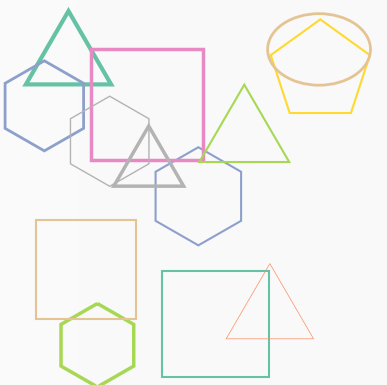[{"shape": "triangle", "thickness": 3, "radius": 0.64, "center": [0.177, 0.844]}, {"shape": "square", "thickness": 1.5, "radius": 0.69, "center": [0.556, 0.159]}, {"shape": "triangle", "thickness": 0.5, "radius": 0.65, "center": [0.696, 0.185]}, {"shape": "hexagon", "thickness": 2, "radius": 0.58, "center": [0.114, 0.725]}, {"shape": "hexagon", "thickness": 1.5, "radius": 0.64, "center": [0.512, 0.49]}, {"shape": "square", "thickness": 2.5, "radius": 0.72, "center": [0.379, 0.729]}, {"shape": "triangle", "thickness": 1.5, "radius": 0.67, "center": [0.63, 0.646]}, {"shape": "hexagon", "thickness": 2.5, "radius": 0.54, "center": [0.251, 0.103]}, {"shape": "pentagon", "thickness": 1.5, "radius": 0.67, "center": [0.827, 0.815]}, {"shape": "square", "thickness": 1.5, "radius": 0.64, "center": [0.222, 0.299]}, {"shape": "oval", "thickness": 2, "radius": 0.66, "center": [0.823, 0.872]}, {"shape": "triangle", "thickness": 2.5, "radius": 0.52, "center": [0.384, 0.568]}, {"shape": "hexagon", "thickness": 1, "radius": 0.58, "center": [0.283, 0.633]}]